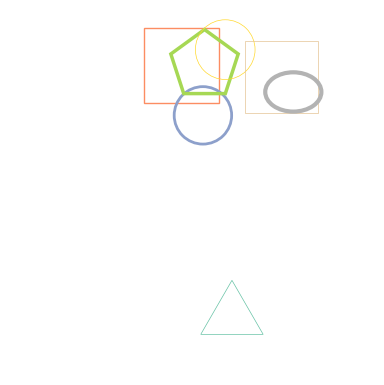[{"shape": "triangle", "thickness": 0.5, "radius": 0.47, "center": [0.602, 0.178]}, {"shape": "square", "thickness": 1, "radius": 0.49, "center": [0.472, 0.829]}, {"shape": "circle", "thickness": 2, "radius": 0.37, "center": [0.527, 0.7]}, {"shape": "pentagon", "thickness": 2.5, "radius": 0.46, "center": [0.531, 0.831]}, {"shape": "circle", "thickness": 0.5, "radius": 0.39, "center": [0.585, 0.871]}, {"shape": "square", "thickness": 0.5, "radius": 0.47, "center": [0.731, 0.801]}, {"shape": "oval", "thickness": 3, "radius": 0.36, "center": [0.762, 0.761]}]